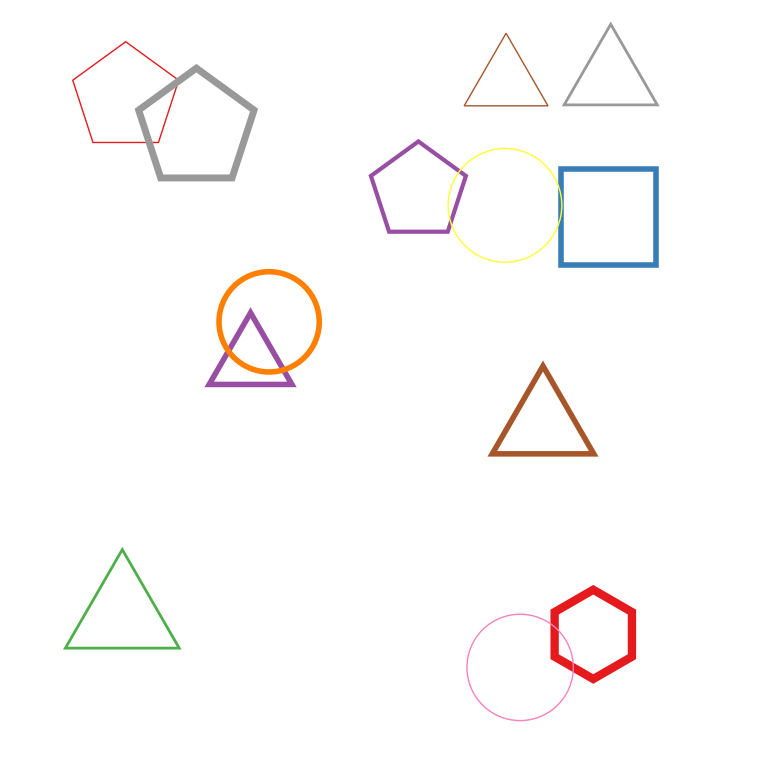[{"shape": "pentagon", "thickness": 0.5, "radius": 0.36, "center": [0.163, 0.873]}, {"shape": "hexagon", "thickness": 3, "radius": 0.29, "center": [0.77, 0.176]}, {"shape": "square", "thickness": 2, "radius": 0.31, "center": [0.79, 0.718]}, {"shape": "triangle", "thickness": 1, "radius": 0.43, "center": [0.159, 0.201]}, {"shape": "triangle", "thickness": 2, "radius": 0.31, "center": [0.325, 0.532]}, {"shape": "pentagon", "thickness": 1.5, "radius": 0.32, "center": [0.543, 0.751]}, {"shape": "circle", "thickness": 2, "radius": 0.33, "center": [0.35, 0.582]}, {"shape": "circle", "thickness": 0.5, "radius": 0.37, "center": [0.656, 0.733]}, {"shape": "triangle", "thickness": 0.5, "radius": 0.31, "center": [0.657, 0.894]}, {"shape": "triangle", "thickness": 2, "radius": 0.38, "center": [0.705, 0.449]}, {"shape": "circle", "thickness": 0.5, "radius": 0.35, "center": [0.675, 0.133]}, {"shape": "pentagon", "thickness": 2.5, "radius": 0.39, "center": [0.255, 0.833]}, {"shape": "triangle", "thickness": 1, "radius": 0.35, "center": [0.793, 0.899]}]